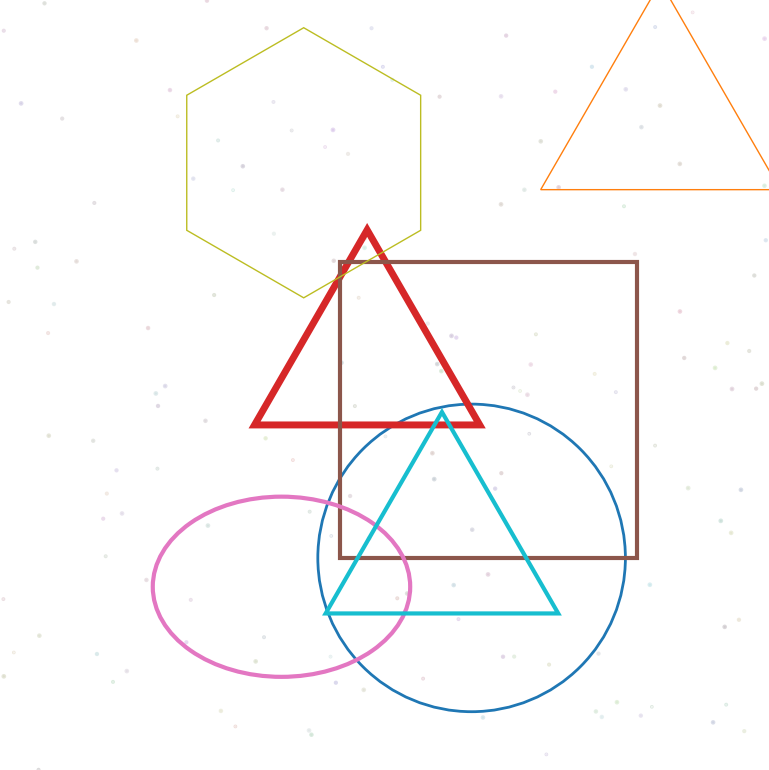[{"shape": "circle", "thickness": 1, "radius": 1.0, "center": [0.612, 0.275]}, {"shape": "triangle", "thickness": 0.5, "radius": 0.9, "center": [0.858, 0.843]}, {"shape": "triangle", "thickness": 2.5, "radius": 0.84, "center": [0.477, 0.533]}, {"shape": "square", "thickness": 1.5, "radius": 0.96, "center": [0.634, 0.467]}, {"shape": "oval", "thickness": 1.5, "radius": 0.84, "center": [0.366, 0.238]}, {"shape": "hexagon", "thickness": 0.5, "radius": 0.88, "center": [0.394, 0.789]}, {"shape": "triangle", "thickness": 1.5, "radius": 0.87, "center": [0.574, 0.291]}]